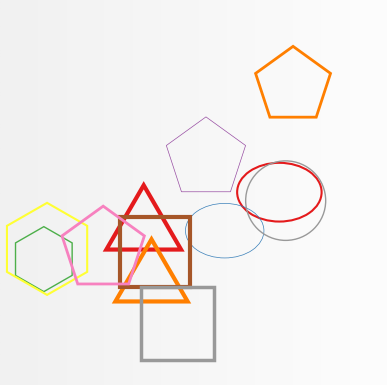[{"shape": "oval", "thickness": 1.5, "radius": 0.54, "center": [0.721, 0.501]}, {"shape": "triangle", "thickness": 3, "radius": 0.56, "center": [0.371, 0.407]}, {"shape": "oval", "thickness": 0.5, "radius": 0.51, "center": [0.58, 0.401]}, {"shape": "hexagon", "thickness": 1, "radius": 0.42, "center": [0.113, 0.327]}, {"shape": "pentagon", "thickness": 0.5, "radius": 0.54, "center": [0.531, 0.589]}, {"shape": "triangle", "thickness": 3, "radius": 0.54, "center": [0.391, 0.271]}, {"shape": "pentagon", "thickness": 2, "radius": 0.51, "center": [0.756, 0.778]}, {"shape": "hexagon", "thickness": 1.5, "radius": 0.6, "center": [0.121, 0.354]}, {"shape": "square", "thickness": 3, "radius": 0.45, "center": [0.4, 0.346]}, {"shape": "pentagon", "thickness": 2, "radius": 0.56, "center": [0.266, 0.353]}, {"shape": "square", "thickness": 2.5, "radius": 0.47, "center": [0.458, 0.159]}, {"shape": "circle", "thickness": 1, "radius": 0.52, "center": [0.737, 0.479]}]